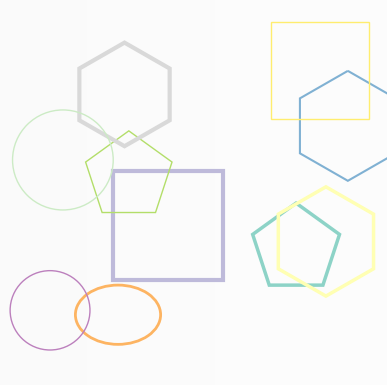[{"shape": "pentagon", "thickness": 2.5, "radius": 0.59, "center": [0.764, 0.355]}, {"shape": "hexagon", "thickness": 2.5, "radius": 0.71, "center": [0.841, 0.373]}, {"shape": "square", "thickness": 3, "radius": 0.71, "center": [0.434, 0.414]}, {"shape": "hexagon", "thickness": 1.5, "radius": 0.71, "center": [0.898, 0.673]}, {"shape": "oval", "thickness": 2, "radius": 0.55, "center": [0.305, 0.183]}, {"shape": "pentagon", "thickness": 1, "radius": 0.59, "center": [0.332, 0.543]}, {"shape": "hexagon", "thickness": 3, "radius": 0.67, "center": [0.321, 0.755]}, {"shape": "circle", "thickness": 1, "radius": 0.52, "center": [0.129, 0.194]}, {"shape": "circle", "thickness": 1, "radius": 0.65, "center": [0.162, 0.585]}, {"shape": "square", "thickness": 1, "radius": 0.63, "center": [0.825, 0.816]}]